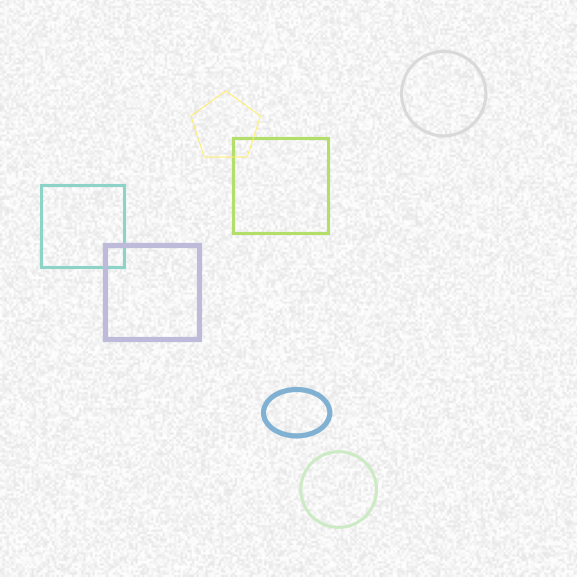[{"shape": "square", "thickness": 1.5, "radius": 0.36, "center": [0.143, 0.608]}, {"shape": "square", "thickness": 2.5, "radius": 0.41, "center": [0.263, 0.493]}, {"shape": "oval", "thickness": 2.5, "radius": 0.29, "center": [0.514, 0.284]}, {"shape": "square", "thickness": 1.5, "radius": 0.41, "center": [0.486, 0.678]}, {"shape": "circle", "thickness": 1.5, "radius": 0.37, "center": [0.768, 0.837]}, {"shape": "circle", "thickness": 1.5, "radius": 0.33, "center": [0.586, 0.151]}, {"shape": "pentagon", "thickness": 0.5, "radius": 0.32, "center": [0.391, 0.778]}]